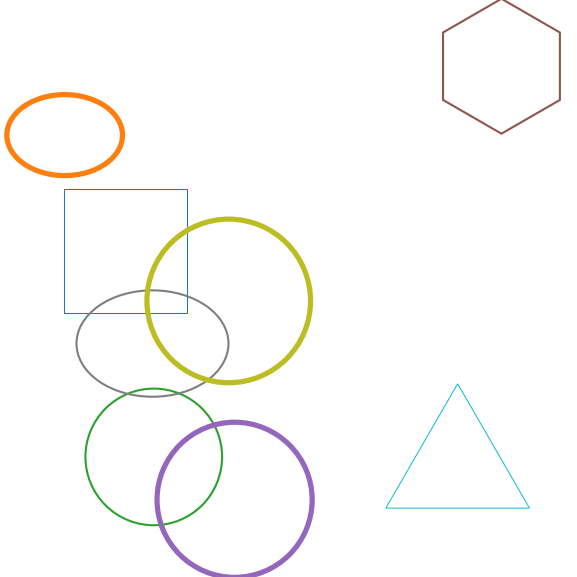[{"shape": "square", "thickness": 0.5, "radius": 0.53, "center": [0.218, 0.565]}, {"shape": "oval", "thickness": 2.5, "radius": 0.5, "center": [0.112, 0.765]}, {"shape": "circle", "thickness": 1, "radius": 0.59, "center": [0.266, 0.208]}, {"shape": "circle", "thickness": 2.5, "radius": 0.67, "center": [0.406, 0.134]}, {"shape": "hexagon", "thickness": 1, "radius": 0.58, "center": [0.868, 0.884]}, {"shape": "oval", "thickness": 1, "radius": 0.66, "center": [0.264, 0.404]}, {"shape": "circle", "thickness": 2.5, "radius": 0.71, "center": [0.396, 0.478]}, {"shape": "triangle", "thickness": 0.5, "radius": 0.72, "center": [0.792, 0.191]}]